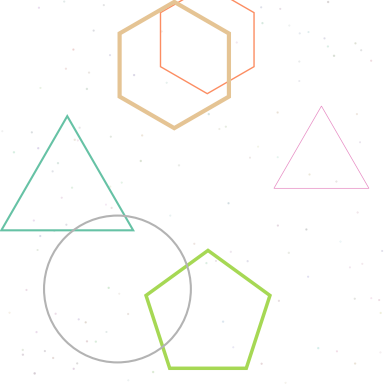[{"shape": "triangle", "thickness": 1.5, "radius": 0.99, "center": [0.175, 0.501]}, {"shape": "hexagon", "thickness": 1, "radius": 0.7, "center": [0.538, 0.897]}, {"shape": "triangle", "thickness": 0.5, "radius": 0.71, "center": [0.835, 0.582]}, {"shape": "pentagon", "thickness": 2.5, "radius": 0.85, "center": [0.54, 0.18]}, {"shape": "hexagon", "thickness": 3, "radius": 0.82, "center": [0.453, 0.831]}, {"shape": "circle", "thickness": 1.5, "radius": 0.95, "center": [0.305, 0.249]}]